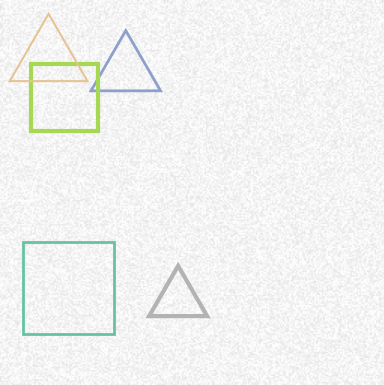[{"shape": "square", "thickness": 2, "radius": 0.59, "center": [0.178, 0.252]}, {"shape": "triangle", "thickness": 2, "radius": 0.52, "center": [0.327, 0.816]}, {"shape": "square", "thickness": 3, "radius": 0.43, "center": [0.168, 0.746]}, {"shape": "triangle", "thickness": 1.5, "radius": 0.58, "center": [0.126, 0.848]}, {"shape": "triangle", "thickness": 3, "radius": 0.43, "center": [0.463, 0.222]}]